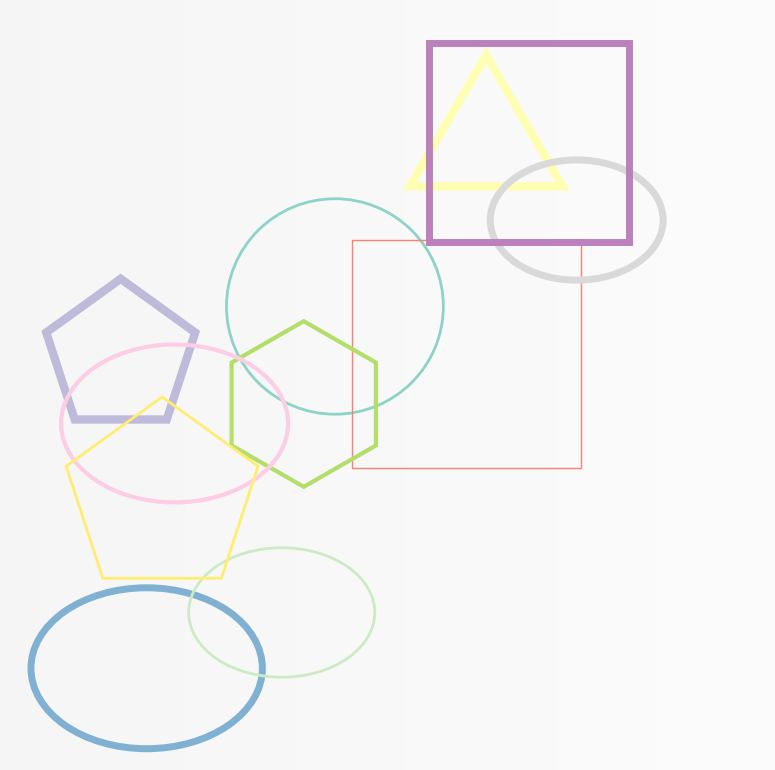[{"shape": "circle", "thickness": 1, "radius": 0.7, "center": [0.432, 0.602]}, {"shape": "triangle", "thickness": 3, "radius": 0.57, "center": [0.627, 0.815]}, {"shape": "pentagon", "thickness": 3, "radius": 0.51, "center": [0.156, 0.537]}, {"shape": "square", "thickness": 0.5, "radius": 0.74, "center": [0.602, 0.54]}, {"shape": "oval", "thickness": 2.5, "radius": 0.75, "center": [0.189, 0.132]}, {"shape": "hexagon", "thickness": 1.5, "radius": 0.54, "center": [0.392, 0.475]}, {"shape": "oval", "thickness": 1.5, "radius": 0.73, "center": [0.225, 0.45]}, {"shape": "oval", "thickness": 2.5, "radius": 0.56, "center": [0.744, 0.714]}, {"shape": "square", "thickness": 2.5, "radius": 0.65, "center": [0.682, 0.815]}, {"shape": "oval", "thickness": 1, "radius": 0.6, "center": [0.364, 0.205]}, {"shape": "pentagon", "thickness": 1, "radius": 0.65, "center": [0.209, 0.354]}]